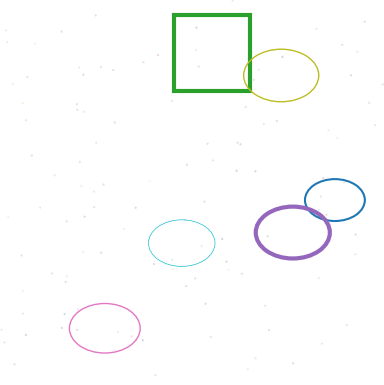[{"shape": "oval", "thickness": 1.5, "radius": 0.39, "center": [0.87, 0.48]}, {"shape": "square", "thickness": 3, "radius": 0.49, "center": [0.551, 0.863]}, {"shape": "oval", "thickness": 3, "radius": 0.48, "center": [0.76, 0.396]}, {"shape": "oval", "thickness": 1, "radius": 0.46, "center": [0.272, 0.147]}, {"shape": "oval", "thickness": 1, "radius": 0.49, "center": [0.73, 0.804]}, {"shape": "oval", "thickness": 0.5, "radius": 0.43, "center": [0.472, 0.369]}]